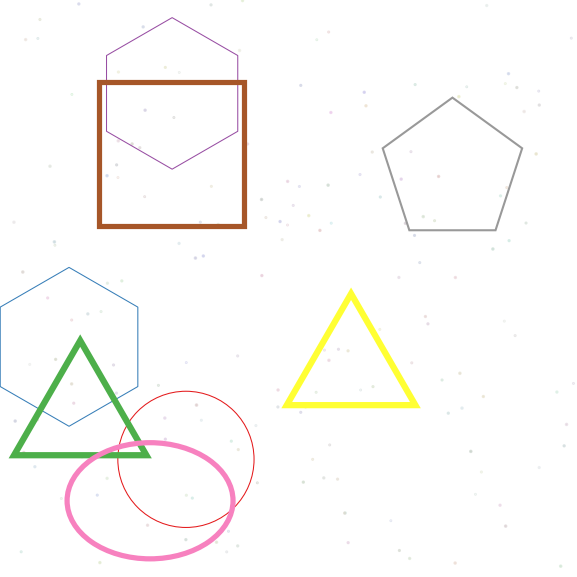[{"shape": "circle", "thickness": 0.5, "radius": 0.59, "center": [0.322, 0.204]}, {"shape": "hexagon", "thickness": 0.5, "radius": 0.69, "center": [0.12, 0.399]}, {"shape": "triangle", "thickness": 3, "radius": 0.66, "center": [0.139, 0.277]}, {"shape": "hexagon", "thickness": 0.5, "radius": 0.66, "center": [0.298, 0.837]}, {"shape": "triangle", "thickness": 3, "radius": 0.64, "center": [0.608, 0.362]}, {"shape": "square", "thickness": 2.5, "radius": 0.63, "center": [0.297, 0.732]}, {"shape": "oval", "thickness": 2.5, "radius": 0.72, "center": [0.26, 0.132]}, {"shape": "pentagon", "thickness": 1, "radius": 0.63, "center": [0.783, 0.703]}]